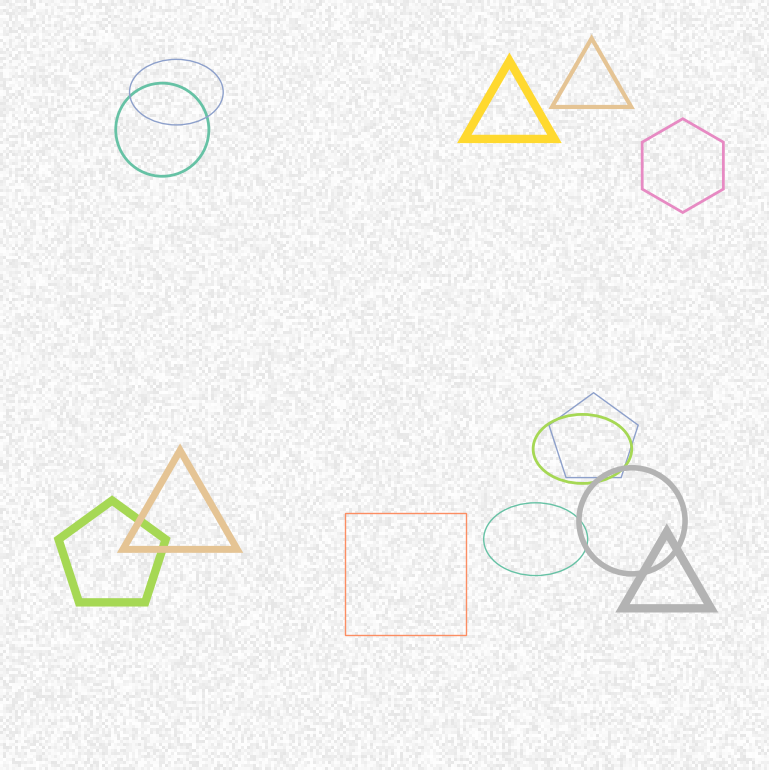[{"shape": "oval", "thickness": 0.5, "radius": 0.34, "center": [0.696, 0.3]}, {"shape": "circle", "thickness": 1, "radius": 0.3, "center": [0.211, 0.832]}, {"shape": "square", "thickness": 0.5, "radius": 0.4, "center": [0.527, 0.255]}, {"shape": "pentagon", "thickness": 0.5, "radius": 0.3, "center": [0.771, 0.429]}, {"shape": "oval", "thickness": 0.5, "radius": 0.3, "center": [0.229, 0.88]}, {"shape": "hexagon", "thickness": 1, "radius": 0.3, "center": [0.887, 0.785]}, {"shape": "oval", "thickness": 1, "radius": 0.32, "center": [0.756, 0.417]}, {"shape": "pentagon", "thickness": 3, "radius": 0.37, "center": [0.146, 0.277]}, {"shape": "triangle", "thickness": 3, "radius": 0.34, "center": [0.662, 0.853]}, {"shape": "triangle", "thickness": 1.5, "radius": 0.3, "center": [0.768, 0.891]}, {"shape": "triangle", "thickness": 2.5, "radius": 0.43, "center": [0.234, 0.329]}, {"shape": "triangle", "thickness": 3, "radius": 0.33, "center": [0.866, 0.243]}, {"shape": "circle", "thickness": 2, "radius": 0.34, "center": [0.821, 0.324]}]